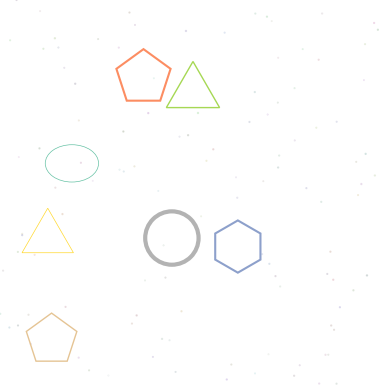[{"shape": "oval", "thickness": 0.5, "radius": 0.35, "center": [0.187, 0.576]}, {"shape": "pentagon", "thickness": 1.5, "radius": 0.37, "center": [0.373, 0.798]}, {"shape": "hexagon", "thickness": 1.5, "radius": 0.34, "center": [0.618, 0.36]}, {"shape": "triangle", "thickness": 1, "radius": 0.4, "center": [0.501, 0.76]}, {"shape": "triangle", "thickness": 0.5, "radius": 0.39, "center": [0.124, 0.382]}, {"shape": "pentagon", "thickness": 1, "radius": 0.34, "center": [0.134, 0.118]}, {"shape": "circle", "thickness": 3, "radius": 0.35, "center": [0.446, 0.382]}]